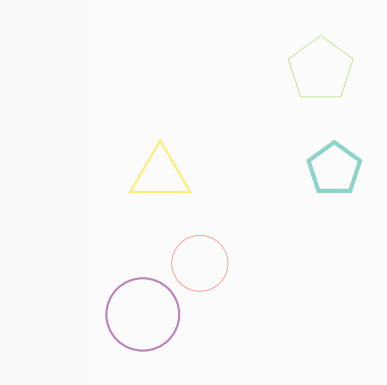[{"shape": "pentagon", "thickness": 3, "radius": 0.35, "center": [0.863, 0.561]}, {"shape": "circle", "thickness": 0.5, "radius": 0.36, "center": [0.516, 0.316]}, {"shape": "pentagon", "thickness": 0.5, "radius": 0.44, "center": [0.828, 0.82]}, {"shape": "circle", "thickness": 1.5, "radius": 0.47, "center": [0.369, 0.183]}, {"shape": "triangle", "thickness": 1.5, "radius": 0.45, "center": [0.413, 0.546]}]